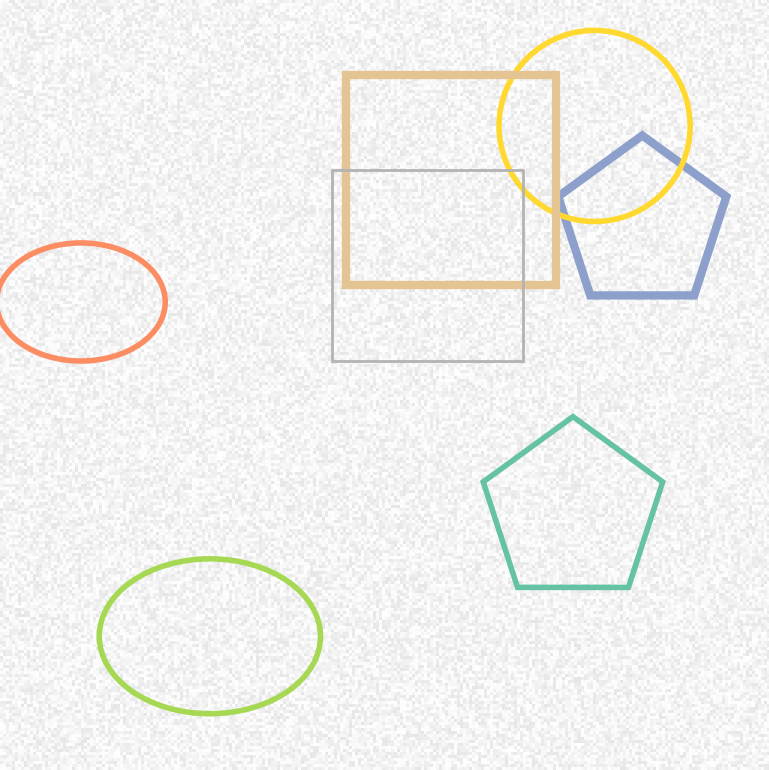[{"shape": "pentagon", "thickness": 2, "radius": 0.61, "center": [0.744, 0.336]}, {"shape": "oval", "thickness": 2, "radius": 0.55, "center": [0.105, 0.608]}, {"shape": "pentagon", "thickness": 3, "radius": 0.57, "center": [0.834, 0.709]}, {"shape": "oval", "thickness": 2, "radius": 0.72, "center": [0.273, 0.174]}, {"shape": "circle", "thickness": 2, "radius": 0.62, "center": [0.772, 0.836]}, {"shape": "square", "thickness": 3, "radius": 0.68, "center": [0.585, 0.766]}, {"shape": "square", "thickness": 1, "radius": 0.62, "center": [0.555, 0.656]}]